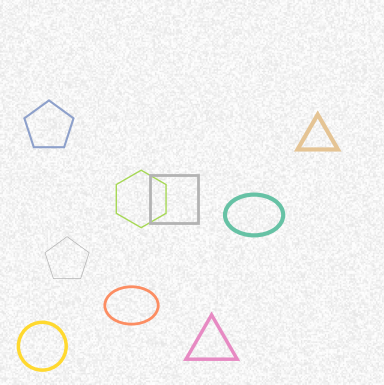[{"shape": "oval", "thickness": 3, "radius": 0.38, "center": [0.66, 0.442]}, {"shape": "oval", "thickness": 2, "radius": 0.35, "center": [0.342, 0.207]}, {"shape": "pentagon", "thickness": 1.5, "radius": 0.34, "center": [0.127, 0.672]}, {"shape": "triangle", "thickness": 2.5, "radius": 0.38, "center": [0.55, 0.105]}, {"shape": "hexagon", "thickness": 1, "radius": 0.37, "center": [0.367, 0.483]}, {"shape": "circle", "thickness": 2.5, "radius": 0.31, "center": [0.11, 0.101]}, {"shape": "triangle", "thickness": 3, "radius": 0.3, "center": [0.825, 0.642]}, {"shape": "square", "thickness": 2, "radius": 0.31, "center": [0.451, 0.482]}, {"shape": "pentagon", "thickness": 0.5, "radius": 0.3, "center": [0.174, 0.325]}]